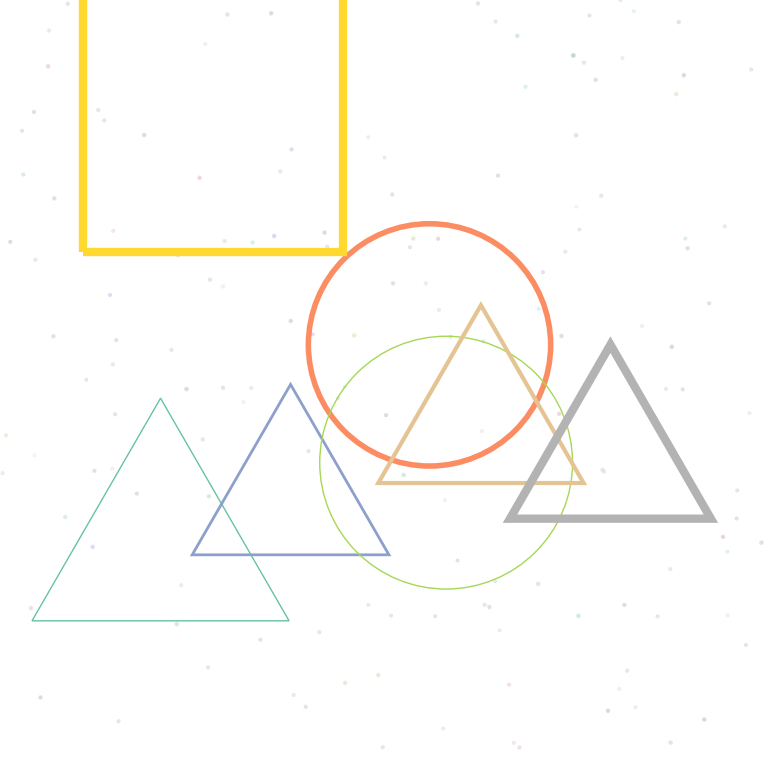[{"shape": "triangle", "thickness": 0.5, "radius": 0.96, "center": [0.208, 0.29]}, {"shape": "circle", "thickness": 2, "radius": 0.79, "center": [0.558, 0.552]}, {"shape": "triangle", "thickness": 1, "radius": 0.74, "center": [0.377, 0.353]}, {"shape": "circle", "thickness": 0.5, "radius": 0.82, "center": [0.579, 0.399]}, {"shape": "square", "thickness": 3, "radius": 0.84, "center": [0.277, 0.841]}, {"shape": "triangle", "thickness": 1.5, "radius": 0.77, "center": [0.625, 0.45]}, {"shape": "triangle", "thickness": 3, "radius": 0.75, "center": [0.793, 0.402]}]